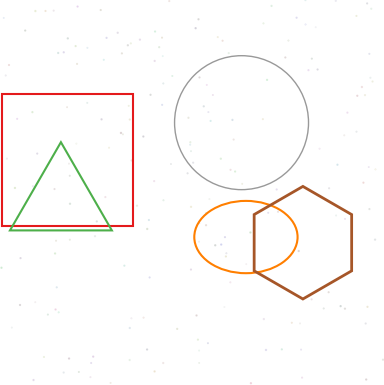[{"shape": "square", "thickness": 1.5, "radius": 0.85, "center": [0.175, 0.585]}, {"shape": "triangle", "thickness": 1.5, "radius": 0.76, "center": [0.158, 0.478]}, {"shape": "oval", "thickness": 1.5, "radius": 0.67, "center": [0.639, 0.384]}, {"shape": "hexagon", "thickness": 2, "radius": 0.73, "center": [0.787, 0.37]}, {"shape": "circle", "thickness": 1, "radius": 0.87, "center": [0.627, 0.681]}]